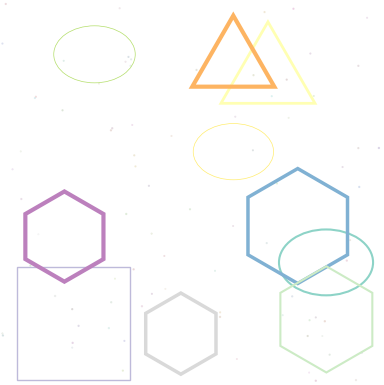[{"shape": "oval", "thickness": 1.5, "radius": 0.61, "center": [0.847, 0.318]}, {"shape": "triangle", "thickness": 2, "radius": 0.71, "center": [0.696, 0.802]}, {"shape": "square", "thickness": 1, "radius": 0.73, "center": [0.191, 0.16]}, {"shape": "hexagon", "thickness": 2.5, "radius": 0.75, "center": [0.773, 0.413]}, {"shape": "triangle", "thickness": 3, "radius": 0.62, "center": [0.606, 0.836]}, {"shape": "oval", "thickness": 0.5, "radius": 0.53, "center": [0.245, 0.859]}, {"shape": "hexagon", "thickness": 2.5, "radius": 0.53, "center": [0.47, 0.133]}, {"shape": "hexagon", "thickness": 3, "radius": 0.59, "center": [0.167, 0.386]}, {"shape": "hexagon", "thickness": 1.5, "radius": 0.69, "center": [0.848, 0.17]}, {"shape": "oval", "thickness": 0.5, "radius": 0.52, "center": [0.606, 0.606]}]